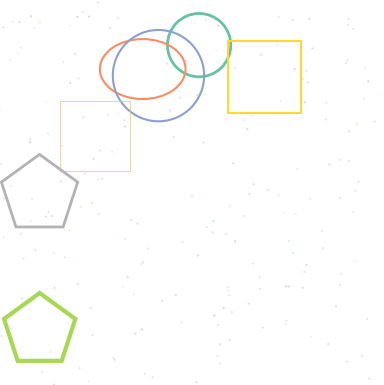[{"shape": "circle", "thickness": 2, "radius": 0.41, "center": [0.517, 0.883]}, {"shape": "oval", "thickness": 1.5, "radius": 0.56, "center": [0.371, 0.821]}, {"shape": "circle", "thickness": 1.5, "radius": 0.59, "center": [0.412, 0.804]}, {"shape": "pentagon", "thickness": 3, "radius": 0.49, "center": [0.103, 0.142]}, {"shape": "square", "thickness": 1.5, "radius": 0.47, "center": [0.687, 0.8]}, {"shape": "square", "thickness": 0.5, "radius": 0.45, "center": [0.246, 0.648]}, {"shape": "pentagon", "thickness": 2, "radius": 0.52, "center": [0.103, 0.495]}]